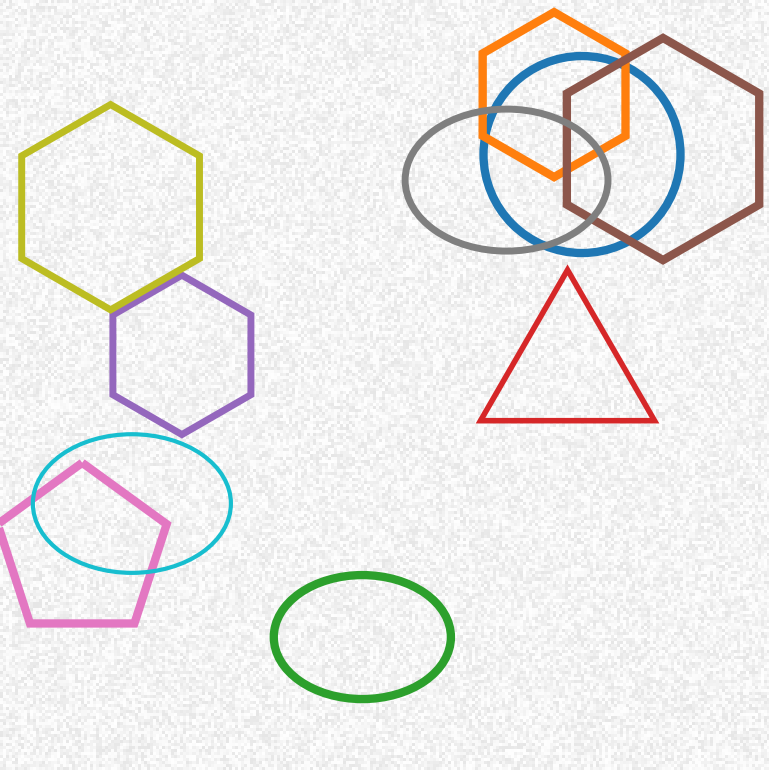[{"shape": "circle", "thickness": 3, "radius": 0.64, "center": [0.756, 0.799]}, {"shape": "hexagon", "thickness": 3, "radius": 0.54, "center": [0.72, 0.877]}, {"shape": "oval", "thickness": 3, "radius": 0.58, "center": [0.471, 0.173]}, {"shape": "triangle", "thickness": 2, "radius": 0.65, "center": [0.737, 0.519]}, {"shape": "hexagon", "thickness": 2.5, "radius": 0.52, "center": [0.236, 0.539]}, {"shape": "hexagon", "thickness": 3, "radius": 0.72, "center": [0.861, 0.806]}, {"shape": "pentagon", "thickness": 3, "radius": 0.58, "center": [0.107, 0.284]}, {"shape": "oval", "thickness": 2.5, "radius": 0.66, "center": [0.658, 0.766]}, {"shape": "hexagon", "thickness": 2.5, "radius": 0.67, "center": [0.144, 0.731]}, {"shape": "oval", "thickness": 1.5, "radius": 0.64, "center": [0.171, 0.346]}]